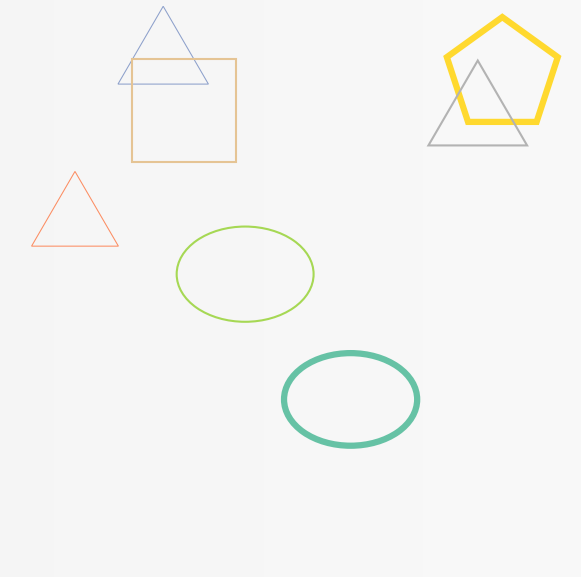[{"shape": "oval", "thickness": 3, "radius": 0.57, "center": [0.603, 0.307]}, {"shape": "triangle", "thickness": 0.5, "radius": 0.43, "center": [0.129, 0.616]}, {"shape": "triangle", "thickness": 0.5, "radius": 0.45, "center": [0.281, 0.898]}, {"shape": "oval", "thickness": 1, "radius": 0.59, "center": [0.422, 0.524]}, {"shape": "pentagon", "thickness": 3, "radius": 0.5, "center": [0.864, 0.869]}, {"shape": "square", "thickness": 1, "radius": 0.45, "center": [0.317, 0.807]}, {"shape": "triangle", "thickness": 1, "radius": 0.49, "center": [0.822, 0.796]}]